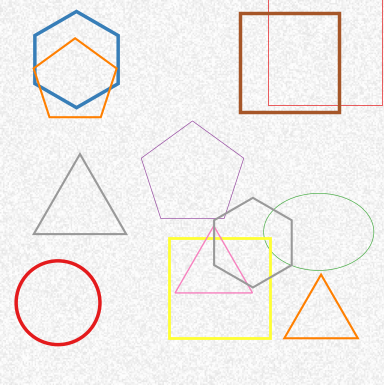[{"shape": "circle", "thickness": 2.5, "radius": 0.54, "center": [0.151, 0.214]}, {"shape": "square", "thickness": 0.5, "radius": 0.74, "center": [0.844, 0.876]}, {"shape": "hexagon", "thickness": 2.5, "radius": 0.62, "center": [0.199, 0.845]}, {"shape": "oval", "thickness": 0.5, "radius": 0.72, "center": [0.828, 0.398]}, {"shape": "pentagon", "thickness": 0.5, "radius": 0.7, "center": [0.5, 0.546]}, {"shape": "triangle", "thickness": 1.5, "radius": 0.55, "center": [0.834, 0.177]}, {"shape": "pentagon", "thickness": 1.5, "radius": 0.57, "center": [0.195, 0.787]}, {"shape": "square", "thickness": 2, "radius": 0.65, "center": [0.57, 0.251]}, {"shape": "square", "thickness": 2.5, "radius": 0.64, "center": [0.753, 0.837]}, {"shape": "triangle", "thickness": 1, "radius": 0.58, "center": [0.555, 0.297]}, {"shape": "triangle", "thickness": 1.5, "radius": 0.69, "center": [0.208, 0.461]}, {"shape": "hexagon", "thickness": 1.5, "radius": 0.58, "center": [0.657, 0.37]}]